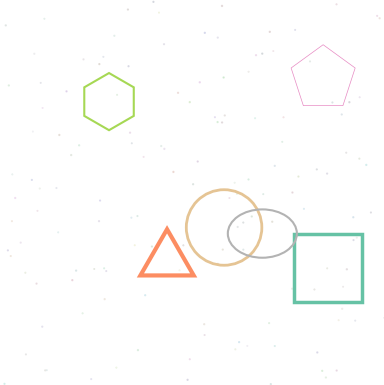[{"shape": "square", "thickness": 2.5, "radius": 0.44, "center": [0.851, 0.304]}, {"shape": "triangle", "thickness": 3, "radius": 0.4, "center": [0.434, 0.325]}, {"shape": "pentagon", "thickness": 0.5, "radius": 0.44, "center": [0.839, 0.796]}, {"shape": "hexagon", "thickness": 1.5, "radius": 0.37, "center": [0.283, 0.736]}, {"shape": "circle", "thickness": 2, "radius": 0.49, "center": [0.582, 0.409]}, {"shape": "oval", "thickness": 1.5, "radius": 0.45, "center": [0.681, 0.393]}]